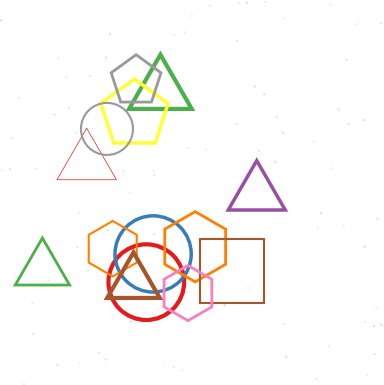[{"shape": "triangle", "thickness": 0.5, "radius": 0.45, "center": [0.225, 0.578]}, {"shape": "circle", "thickness": 3, "radius": 0.49, "center": [0.38, 0.267]}, {"shape": "circle", "thickness": 2.5, "radius": 0.5, "center": [0.398, 0.34]}, {"shape": "triangle", "thickness": 2, "radius": 0.41, "center": [0.11, 0.3]}, {"shape": "triangle", "thickness": 3, "radius": 0.47, "center": [0.417, 0.764]}, {"shape": "triangle", "thickness": 2.5, "radius": 0.43, "center": [0.667, 0.497]}, {"shape": "hexagon", "thickness": 2, "radius": 0.46, "center": [0.507, 0.359]}, {"shape": "hexagon", "thickness": 1.5, "radius": 0.36, "center": [0.293, 0.354]}, {"shape": "pentagon", "thickness": 2.5, "radius": 0.46, "center": [0.349, 0.703]}, {"shape": "square", "thickness": 1.5, "radius": 0.41, "center": [0.603, 0.296]}, {"shape": "triangle", "thickness": 3, "radius": 0.39, "center": [0.347, 0.266]}, {"shape": "hexagon", "thickness": 2, "radius": 0.36, "center": [0.488, 0.239]}, {"shape": "pentagon", "thickness": 2, "radius": 0.34, "center": [0.354, 0.79]}, {"shape": "circle", "thickness": 1.5, "radius": 0.34, "center": [0.278, 0.665]}]